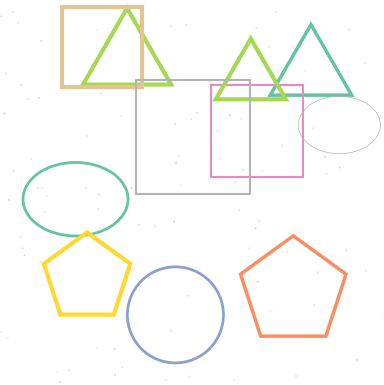[{"shape": "oval", "thickness": 2, "radius": 0.68, "center": [0.196, 0.483]}, {"shape": "triangle", "thickness": 2.5, "radius": 0.61, "center": [0.808, 0.814]}, {"shape": "pentagon", "thickness": 2.5, "radius": 0.72, "center": [0.762, 0.243]}, {"shape": "circle", "thickness": 2, "radius": 0.62, "center": [0.456, 0.182]}, {"shape": "square", "thickness": 1.5, "radius": 0.6, "center": [0.667, 0.66]}, {"shape": "triangle", "thickness": 3, "radius": 0.53, "center": [0.651, 0.795]}, {"shape": "triangle", "thickness": 3, "radius": 0.66, "center": [0.33, 0.846]}, {"shape": "pentagon", "thickness": 3, "radius": 0.59, "center": [0.226, 0.278]}, {"shape": "square", "thickness": 3, "radius": 0.52, "center": [0.265, 0.878]}, {"shape": "oval", "thickness": 0.5, "radius": 0.53, "center": [0.881, 0.675]}, {"shape": "square", "thickness": 1.5, "radius": 0.74, "center": [0.501, 0.644]}]